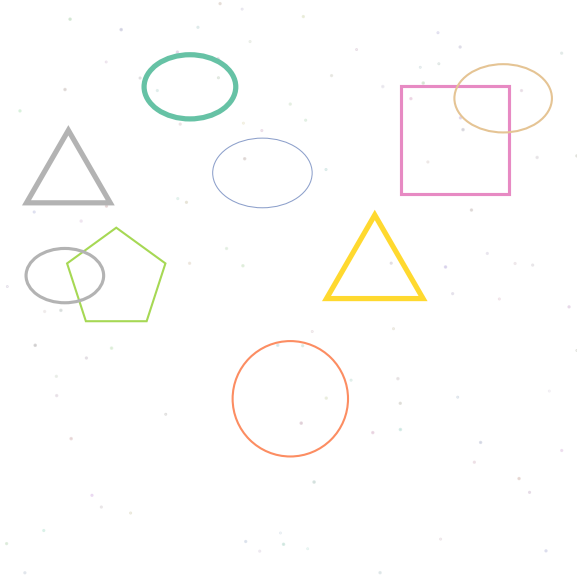[{"shape": "oval", "thickness": 2.5, "radius": 0.4, "center": [0.329, 0.849]}, {"shape": "circle", "thickness": 1, "radius": 0.5, "center": [0.503, 0.309]}, {"shape": "oval", "thickness": 0.5, "radius": 0.43, "center": [0.454, 0.7]}, {"shape": "square", "thickness": 1.5, "radius": 0.47, "center": [0.788, 0.757]}, {"shape": "pentagon", "thickness": 1, "radius": 0.45, "center": [0.201, 0.515]}, {"shape": "triangle", "thickness": 2.5, "radius": 0.48, "center": [0.649, 0.53]}, {"shape": "oval", "thickness": 1, "radius": 0.42, "center": [0.871, 0.829]}, {"shape": "oval", "thickness": 1.5, "radius": 0.34, "center": [0.112, 0.522]}, {"shape": "triangle", "thickness": 2.5, "radius": 0.42, "center": [0.118, 0.69]}]